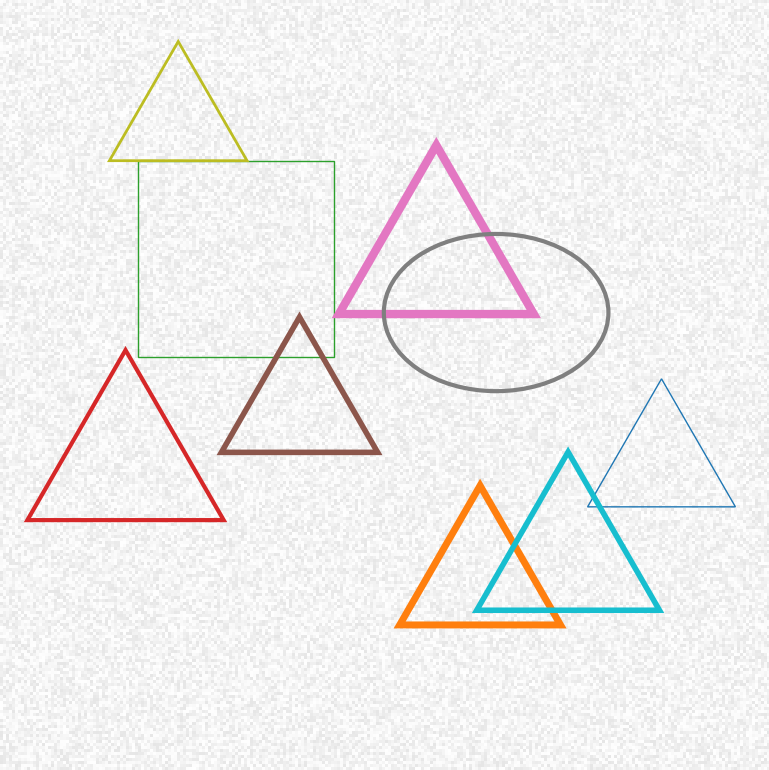[{"shape": "triangle", "thickness": 0.5, "radius": 0.55, "center": [0.859, 0.397]}, {"shape": "triangle", "thickness": 2.5, "radius": 0.6, "center": [0.623, 0.249]}, {"shape": "square", "thickness": 0.5, "radius": 0.64, "center": [0.307, 0.664]}, {"shape": "triangle", "thickness": 1.5, "radius": 0.74, "center": [0.163, 0.398]}, {"shape": "triangle", "thickness": 2, "radius": 0.59, "center": [0.389, 0.471]}, {"shape": "triangle", "thickness": 3, "radius": 0.73, "center": [0.567, 0.665]}, {"shape": "oval", "thickness": 1.5, "radius": 0.73, "center": [0.644, 0.594]}, {"shape": "triangle", "thickness": 1, "radius": 0.52, "center": [0.231, 0.843]}, {"shape": "triangle", "thickness": 2, "radius": 0.69, "center": [0.738, 0.276]}]